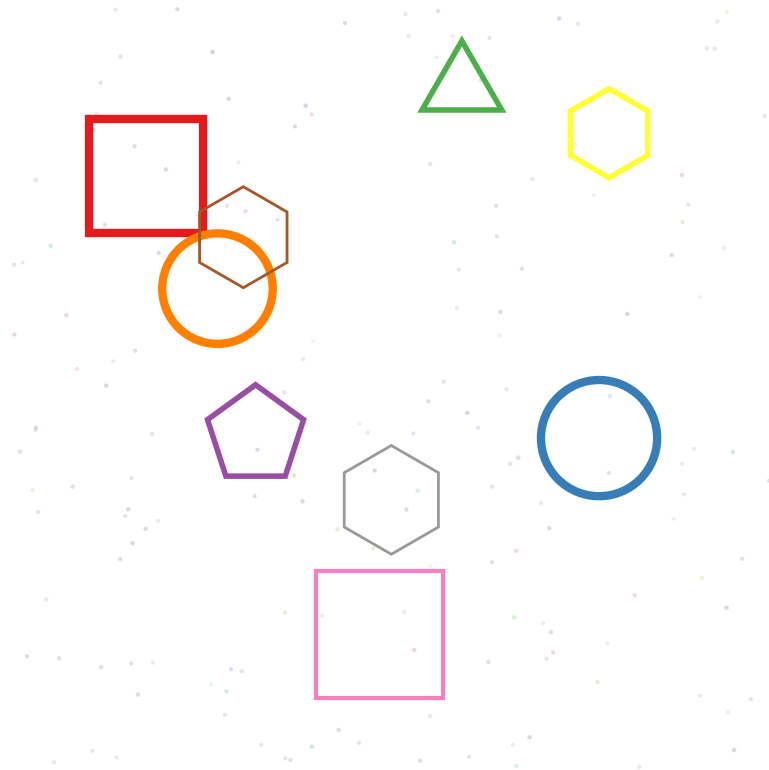[{"shape": "square", "thickness": 3, "radius": 0.37, "center": [0.19, 0.771]}, {"shape": "circle", "thickness": 3, "radius": 0.38, "center": [0.778, 0.431]}, {"shape": "triangle", "thickness": 2, "radius": 0.3, "center": [0.6, 0.887]}, {"shape": "pentagon", "thickness": 2, "radius": 0.33, "center": [0.332, 0.435]}, {"shape": "circle", "thickness": 3, "radius": 0.36, "center": [0.282, 0.625]}, {"shape": "hexagon", "thickness": 2, "radius": 0.29, "center": [0.791, 0.827]}, {"shape": "hexagon", "thickness": 1, "radius": 0.33, "center": [0.316, 0.692]}, {"shape": "square", "thickness": 1.5, "radius": 0.41, "center": [0.493, 0.176]}, {"shape": "hexagon", "thickness": 1, "radius": 0.35, "center": [0.508, 0.351]}]